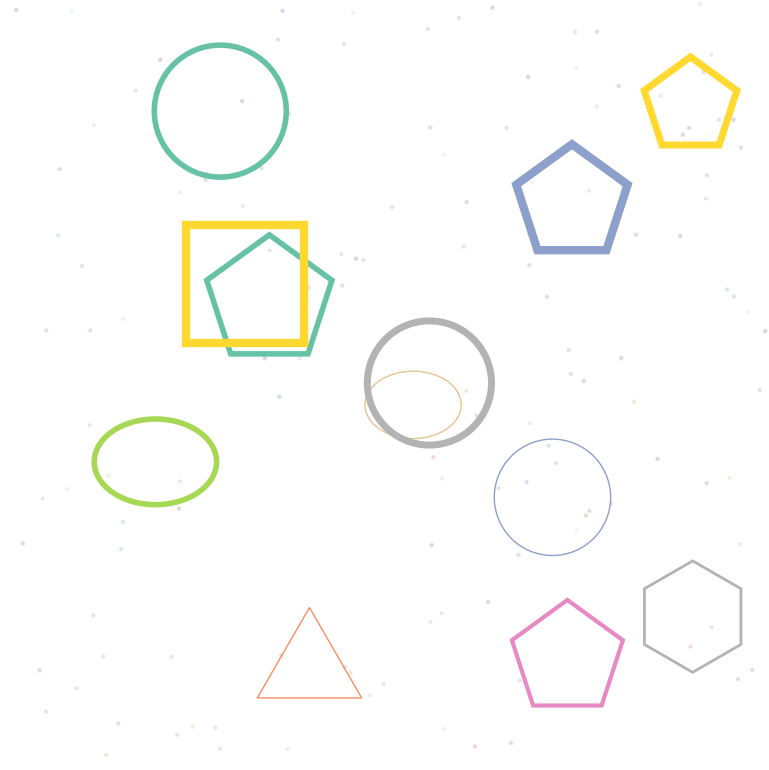[{"shape": "pentagon", "thickness": 2, "radius": 0.43, "center": [0.35, 0.61]}, {"shape": "circle", "thickness": 2, "radius": 0.43, "center": [0.286, 0.856]}, {"shape": "triangle", "thickness": 0.5, "radius": 0.39, "center": [0.402, 0.133]}, {"shape": "pentagon", "thickness": 3, "radius": 0.38, "center": [0.743, 0.737]}, {"shape": "circle", "thickness": 0.5, "radius": 0.38, "center": [0.717, 0.354]}, {"shape": "pentagon", "thickness": 1.5, "radius": 0.38, "center": [0.737, 0.145]}, {"shape": "oval", "thickness": 2, "radius": 0.4, "center": [0.202, 0.4]}, {"shape": "square", "thickness": 3, "radius": 0.38, "center": [0.319, 0.631]}, {"shape": "pentagon", "thickness": 2.5, "radius": 0.32, "center": [0.897, 0.863]}, {"shape": "oval", "thickness": 0.5, "radius": 0.31, "center": [0.536, 0.474]}, {"shape": "hexagon", "thickness": 1, "radius": 0.36, "center": [0.9, 0.199]}, {"shape": "circle", "thickness": 2.5, "radius": 0.4, "center": [0.558, 0.503]}]